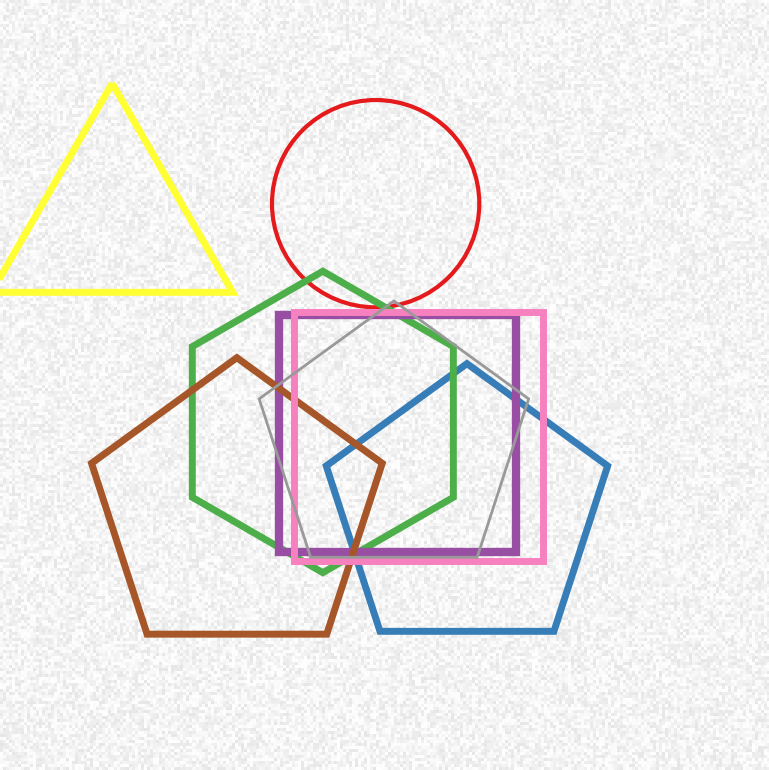[{"shape": "circle", "thickness": 1.5, "radius": 0.67, "center": [0.488, 0.735]}, {"shape": "pentagon", "thickness": 2.5, "radius": 0.96, "center": [0.606, 0.336]}, {"shape": "hexagon", "thickness": 2.5, "radius": 0.98, "center": [0.419, 0.452]}, {"shape": "square", "thickness": 3, "radius": 0.77, "center": [0.517, 0.437]}, {"shape": "triangle", "thickness": 2.5, "radius": 0.9, "center": [0.146, 0.711]}, {"shape": "pentagon", "thickness": 2.5, "radius": 0.99, "center": [0.308, 0.337]}, {"shape": "square", "thickness": 2.5, "radius": 0.81, "center": [0.544, 0.433]}, {"shape": "pentagon", "thickness": 1, "radius": 0.92, "center": [0.512, 0.425]}]